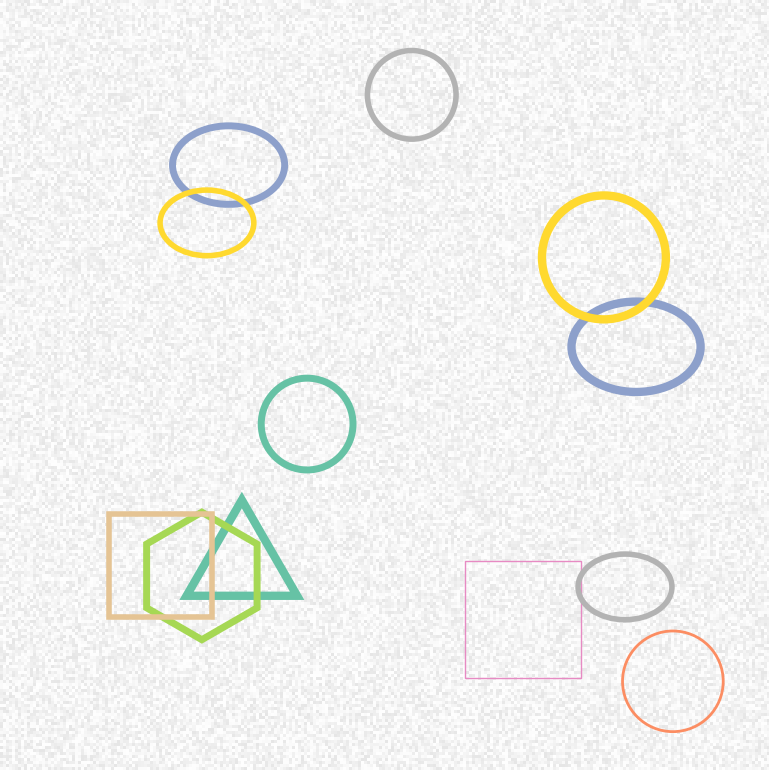[{"shape": "circle", "thickness": 2.5, "radius": 0.3, "center": [0.399, 0.449]}, {"shape": "triangle", "thickness": 3, "radius": 0.41, "center": [0.314, 0.268]}, {"shape": "circle", "thickness": 1, "radius": 0.33, "center": [0.874, 0.115]}, {"shape": "oval", "thickness": 3, "radius": 0.42, "center": [0.826, 0.55]}, {"shape": "oval", "thickness": 2.5, "radius": 0.36, "center": [0.297, 0.786]}, {"shape": "square", "thickness": 0.5, "radius": 0.38, "center": [0.68, 0.196]}, {"shape": "hexagon", "thickness": 2.5, "radius": 0.41, "center": [0.262, 0.252]}, {"shape": "circle", "thickness": 3, "radius": 0.4, "center": [0.784, 0.666]}, {"shape": "oval", "thickness": 2, "radius": 0.3, "center": [0.269, 0.711]}, {"shape": "square", "thickness": 2, "radius": 0.33, "center": [0.208, 0.265]}, {"shape": "oval", "thickness": 2, "radius": 0.3, "center": [0.812, 0.238]}, {"shape": "circle", "thickness": 2, "radius": 0.29, "center": [0.535, 0.877]}]